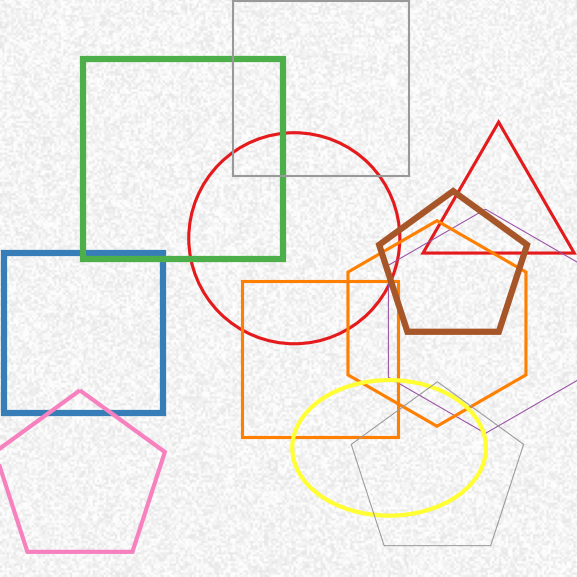[{"shape": "circle", "thickness": 1.5, "radius": 0.91, "center": [0.51, 0.587]}, {"shape": "triangle", "thickness": 1.5, "radius": 0.76, "center": [0.863, 0.637]}, {"shape": "square", "thickness": 3, "radius": 0.69, "center": [0.145, 0.422]}, {"shape": "square", "thickness": 3, "radius": 0.87, "center": [0.316, 0.724]}, {"shape": "hexagon", "thickness": 0.5, "radius": 0.97, "center": [0.841, 0.443]}, {"shape": "square", "thickness": 1.5, "radius": 0.67, "center": [0.554, 0.377]}, {"shape": "hexagon", "thickness": 1.5, "radius": 0.89, "center": [0.757, 0.439]}, {"shape": "oval", "thickness": 2, "radius": 0.84, "center": [0.674, 0.224]}, {"shape": "pentagon", "thickness": 3, "radius": 0.67, "center": [0.785, 0.534]}, {"shape": "pentagon", "thickness": 2, "radius": 0.77, "center": [0.138, 0.169]}, {"shape": "pentagon", "thickness": 0.5, "radius": 0.78, "center": [0.757, 0.181]}, {"shape": "square", "thickness": 1, "radius": 0.76, "center": [0.555, 0.846]}]